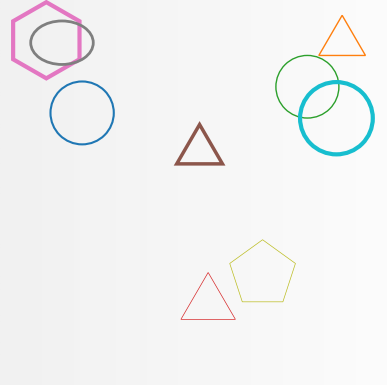[{"shape": "circle", "thickness": 1.5, "radius": 0.41, "center": [0.212, 0.707]}, {"shape": "triangle", "thickness": 1, "radius": 0.35, "center": [0.883, 0.891]}, {"shape": "circle", "thickness": 1, "radius": 0.41, "center": [0.793, 0.775]}, {"shape": "triangle", "thickness": 0.5, "radius": 0.41, "center": [0.537, 0.211]}, {"shape": "triangle", "thickness": 2.5, "radius": 0.34, "center": [0.515, 0.608]}, {"shape": "hexagon", "thickness": 3, "radius": 0.49, "center": [0.12, 0.895]}, {"shape": "oval", "thickness": 2, "radius": 0.4, "center": [0.16, 0.889]}, {"shape": "pentagon", "thickness": 0.5, "radius": 0.45, "center": [0.678, 0.288]}, {"shape": "circle", "thickness": 3, "radius": 0.47, "center": [0.868, 0.693]}]